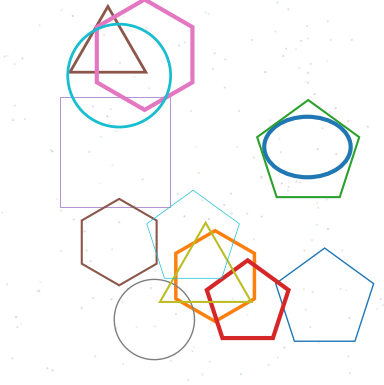[{"shape": "oval", "thickness": 3, "radius": 0.56, "center": [0.799, 0.618]}, {"shape": "pentagon", "thickness": 1, "radius": 0.67, "center": [0.843, 0.222]}, {"shape": "hexagon", "thickness": 2.5, "radius": 0.59, "center": [0.559, 0.283]}, {"shape": "pentagon", "thickness": 1.5, "radius": 0.7, "center": [0.801, 0.601]}, {"shape": "pentagon", "thickness": 3, "radius": 0.56, "center": [0.643, 0.212]}, {"shape": "square", "thickness": 0.5, "radius": 0.72, "center": [0.299, 0.606]}, {"shape": "hexagon", "thickness": 1.5, "radius": 0.56, "center": [0.31, 0.371]}, {"shape": "triangle", "thickness": 2, "radius": 0.57, "center": [0.28, 0.869]}, {"shape": "hexagon", "thickness": 3, "radius": 0.72, "center": [0.376, 0.858]}, {"shape": "circle", "thickness": 1, "radius": 0.52, "center": [0.401, 0.17]}, {"shape": "triangle", "thickness": 1.5, "radius": 0.69, "center": [0.534, 0.284]}, {"shape": "circle", "thickness": 2, "radius": 0.67, "center": [0.31, 0.804]}, {"shape": "pentagon", "thickness": 0.5, "radius": 0.63, "center": [0.502, 0.38]}]